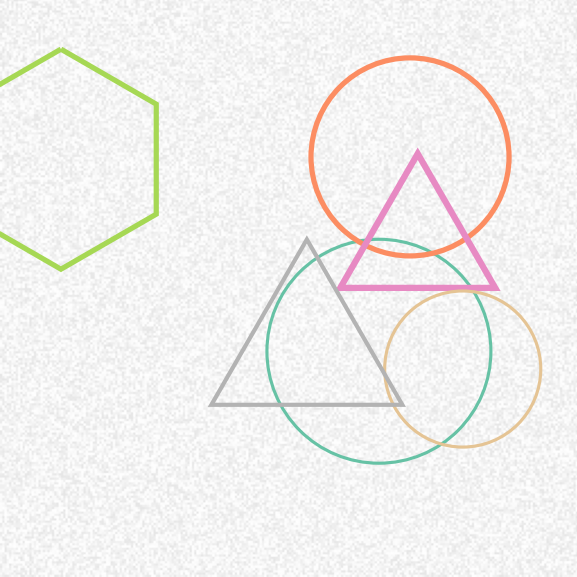[{"shape": "circle", "thickness": 1.5, "radius": 0.97, "center": [0.656, 0.391]}, {"shape": "circle", "thickness": 2.5, "radius": 0.86, "center": [0.71, 0.727]}, {"shape": "triangle", "thickness": 3, "radius": 0.77, "center": [0.723, 0.578]}, {"shape": "hexagon", "thickness": 2.5, "radius": 0.95, "center": [0.106, 0.724]}, {"shape": "circle", "thickness": 1.5, "radius": 0.68, "center": [0.801, 0.36]}, {"shape": "triangle", "thickness": 2, "radius": 0.95, "center": [0.531, 0.394]}]